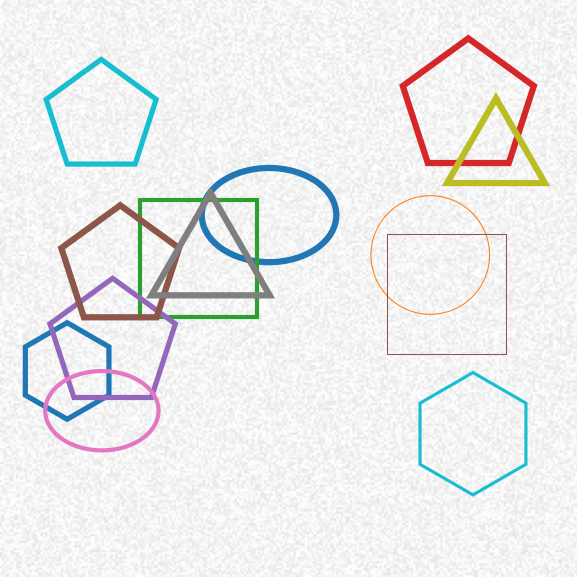[{"shape": "oval", "thickness": 3, "radius": 0.58, "center": [0.466, 0.627]}, {"shape": "hexagon", "thickness": 2.5, "radius": 0.42, "center": [0.116, 0.357]}, {"shape": "circle", "thickness": 0.5, "radius": 0.51, "center": [0.745, 0.558]}, {"shape": "square", "thickness": 2, "radius": 0.51, "center": [0.344, 0.552]}, {"shape": "pentagon", "thickness": 3, "radius": 0.6, "center": [0.811, 0.813]}, {"shape": "pentagon", "thickness": 2.5, "radius": 0.57, "center": [0.195, 0.403]}, {"shape": "pentagon", "thickness": 3, "radius": 0.54, "center": [0.208, 0.536]}, {"shape": "square", "thickness": 0.5, "radius": 0.52, "center": [0.773, 0.49]}, {"shape": "oval", "thickness": 2, "radius": 0.49, "center": [0.176, 0.288]}, {"shape": "triangle", "thickness": 3, "radius": 0.59, "center": [0.365, 0.547]}, {"shape": "triangle", "thickness": 3, "radius": 0.49, "center": [0.859, 0.731]}, {"shape": "hexagon", "thickness": 1.5, "radius": 0.53, "center": [0.819, 0.248]}, {"shape": "pentagon", "thickness": 2.5, "radius": 0.5, "center": [0.175, 0.796]}]